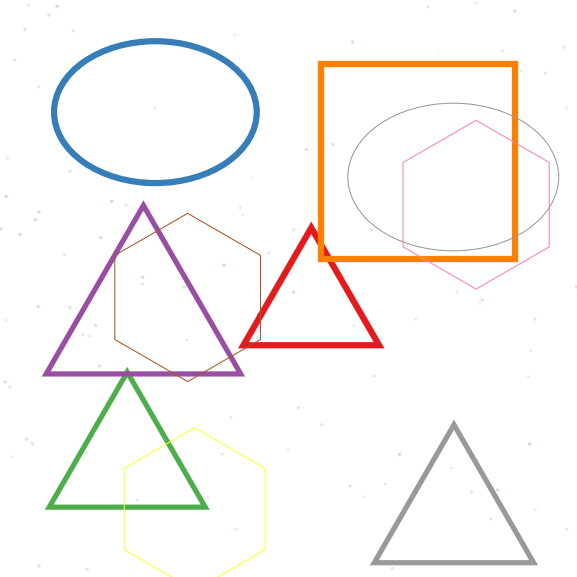[{"shape": "triangle", "thickness": 3, "radius": 0.68, "center": [0.539, 0.469]}, {"shape": "oval", "thickness": 3, "radius": 0.88, "center": [0.269, 0.805]}, {"shape": "triangle", "thickness": 2.5, "radius": 0.78, "center": [0.22, 0.199]}, {"shape": "triangle", "thickness": 2.5, "radius": 0.97, "center": [0.248, 0.449]}, {"shape": "square", "thickness": 3, "radius": 0.84, "center": [0.724, 0.72]}, {"shape": "hexagon", "thickness": 0.5, "radius": 0.7, "center": [0.337, 0.118]}, {"shape": "hexagon", "thickness": 0.5, "radius": 0.73, "center": [0.325, 0.484]}, {"shape": "hexagon", "thickness": 0.5, "radius": 0.73, "center": [0.824, 0.645]}, {"shape": "triangle", "thickness": 2.5, "radius": 0.8, "center": [0.786, 0.104]}, {"shape": "oval", "thickness": 0.5, "radius": 0.91, "center": [0.785, 0.693]}]